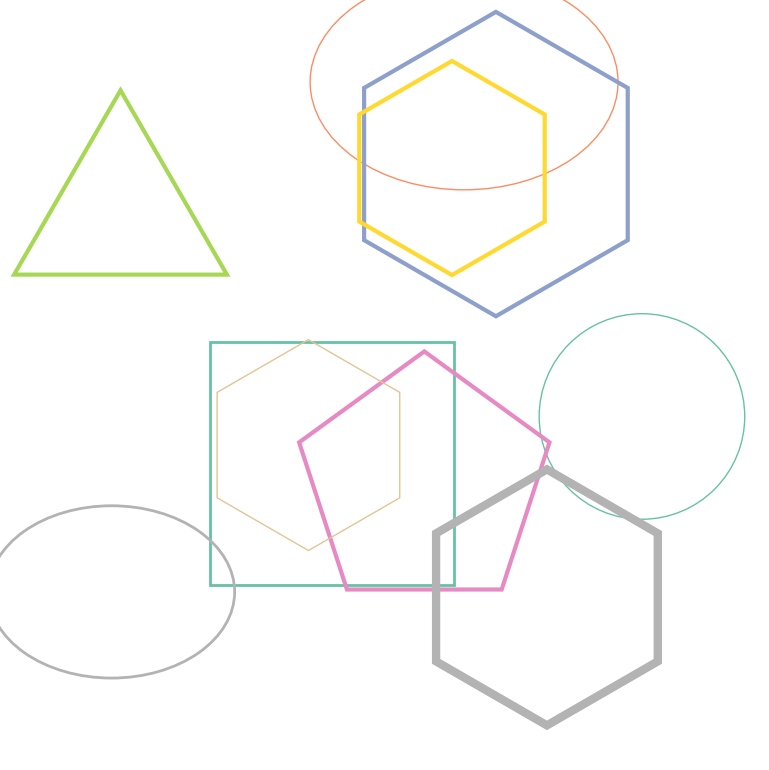[{"shape": "circle", "thickness": 0.5, "radius": 0.67, "center": [0.834, 0.459]}, {"shape": "square", "thickness": 1, "radius": 0.79, "center": [0.431, 0.398]}, {"shape": "oval", "thickness": 0.5, "radius": 1.0, "center": [0.603, 0.893]}, {"shape": "hexagon", "thickness": 1.5, "radius": 0.99, "center": [0.644, 0.787]}, {"shape": "pentagon", "thickness": 1.5, "radius": 0.85, "center": [0.551, 0.373]}, {"shape": "triangle", "thickness": 1.5, "radius": 0.8, "center": [0.157, 0.723]}, {"shape": "hexagon", "thickness": 1.5, "radius": 0.7, "center": [0.587, 0.782]}, {"shape": "hexagon", "thickness": 0.5, "radius": 0.68, "center": [0.401, 0.422]}, {"shape": "hexagon", "thickness": 3, "radius": 0.83, "center": [0.71, 0.224]}, {"shape": "oval", "thickness": 1, "radius": 0.8, "center": [0.145, 0.231]}]